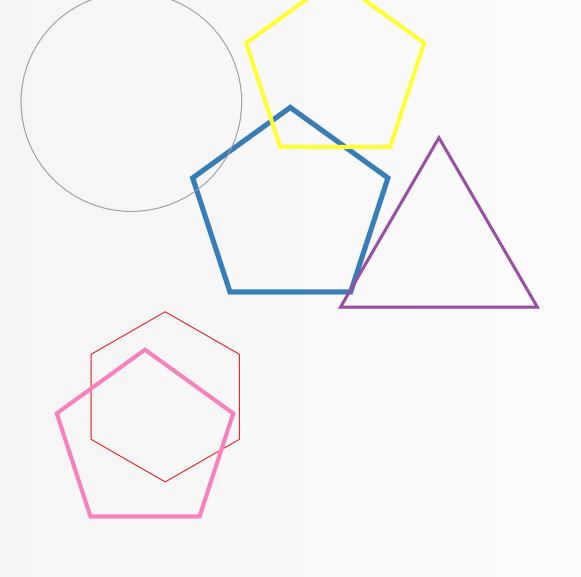[{"shape": "hexagon", "thickness": 0.5, "radius": 0.74, "center": [0.284, 0.312]}, {"shape": "pentagon", "thickness": 2.5, "radius": 0.88, "center": [0.499, 0.636]}, {"shape": "triangle", "thickness": 1.5, "radius": 0.98, "center": [0.755, 0.565]}, {"shape": "pentagon", "thickness": 2, "radius": 0.8, "center": [0.577, 0.875]}, {"shape": "pentagon", "thickness": 2, "radius": 0.8, "center": [0.249, 0.234]}, {"shape": "circle", "thickness": 0.5, "radius": 0.95, "center": [0.226, 0.823]}]